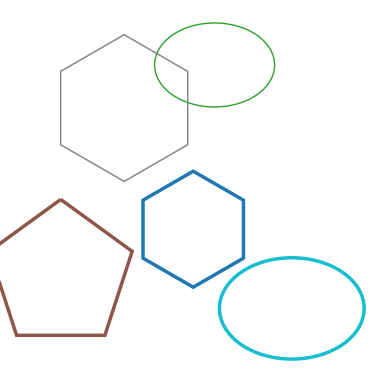[{"shape": "hexagon", "thickness": 2.5, "radius": 0.75, "center": [0.502, 0.405]}, {"shape": "oval", "thickness": 1, "radius": 0.78, "center": [0.557, 0.831]}, {"shape": "pentagon", "thickness": 2.5, "radius": 0.98, "center": [0.158, 0.287]}, {"shape": "hexagon", "thickness": 1, "radius": 0.95, "center": [0.323, 0.719]}, {"shape": "oval", "thickness": 2.5, "radius": 0.94, "center": [0.758, 0.199]}]